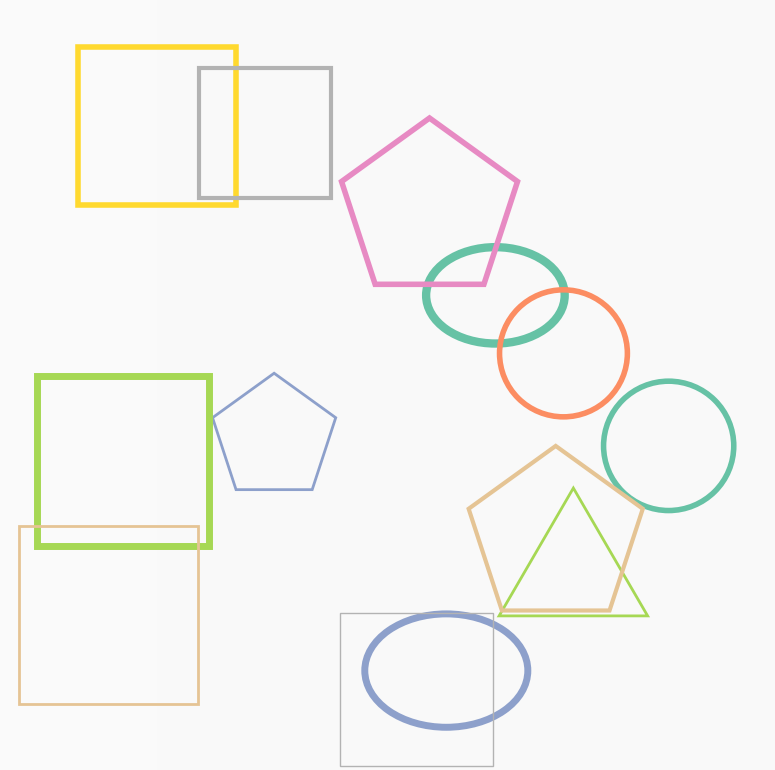[{"shape": "circle", "thickness": 2, "radius": 0.42, "center": [0.863, 0.421]}, {"shape": "oval", "thickness": 3, "radius": 0.45, "center": [0.639, 0.616]}, {"shape": "circle", "thickness": 2, "radius": 0.41, "center": [0.727, 0.541]}, {"shape": "pentagon", "thickness": 1, "radius": 0.42, "center": [0.354, 0.432]}, {"shape": "oval", "thickness": 2.5, "radius": 0.53, "center": [0.576, 0.129]}, {"shape": "pentagon", "thickness": 2, "radius": 0.6, "center": [0.554, 0.727]}, {"shape": "square", "thickness": 2.5, "radius": 0.55, "center": [0.159, 0.401]}, {"shape": "triangle", "thickness": 1, "radius": 0.55, "center": [0.74, 0.255]}, {"shape": "square", "thickness": 2, "radius": 0.51, "center": [0.203, 0.836]}, {"shape": "pentagon", "thickness": 1.5, "radius": 0.59, "center": [0.717, 0.303]}, {"shape": "square", "thickness": 1, "radius": 0.58, "center": [0.14, 0.201]}, {"shape": "square", "thickness": 0.5, "radius": 0.49, "center": [0.537, 0.105]}, {"shape": "square", "thickness": 1.5, "radius": 0.42, "center": [0.342, 0.827]}]